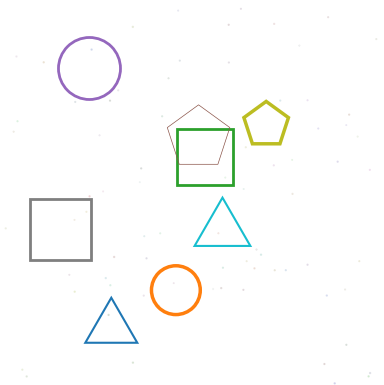[{"shape": "triangle", "thickness": 1.5, "radius": 0.39, "center": [0.289, 0.149]}, {"shape": "circle", "thickness": 2.5, "radius": 0.32, "center": [0.457, 0.246]}, {"shape": "square", "thickness": 2, "radius": 0.36, "center": [0.531, 0.593]}, {"shape": "circle", "thickness": 2, "radius": 0.4, "center": [0.232, 0.822]}, {"shape": "pentagon", "thickness": 0.5, "radius": 0.43, "center": [0.516, 0.642]}, {"shape": "square", "thickness": 2, "radius": 0.4, "center": [0.157, 0.403]}, {"shape": "pentagon", "thickness": 2.5, "radius": 0.3, "center": [0.691, 0.676]}, {"shape": "triangle", "thickness": 1.5, "radius": 0.42, "center": [0.578, 0.403]}]